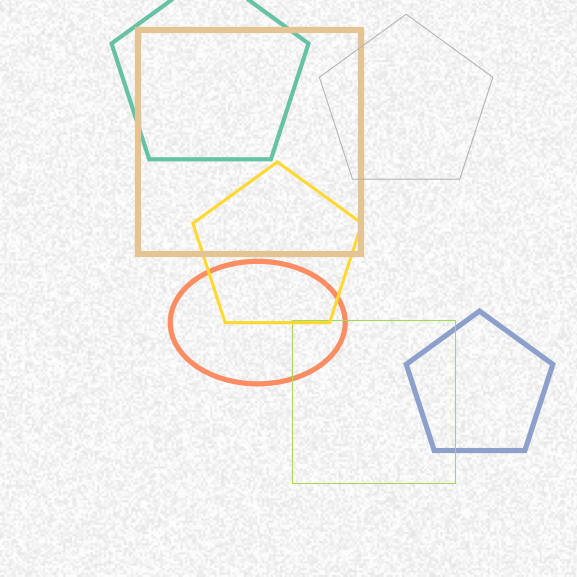[{"shape": "pentagon", "thickness": 2, "radius": 0.9, "center": [0.364, 0.868]}, {"shape": "oval", "thickness": 2.5, "radius": 0.76, "center": [0.446, 0.441]}, {"shape": "pentagon", "thickness": 2.5, "radius": 0.67, "center": [0.83, 0.327]}, {"shape": "square", "thickness": 0.5, "radius": 0.71, "center": [0.647, 0.304]}, {"shape": "pentagon", "thickness": 1.5, "radius": 0.77, "center": [0.48, 0.565]}, {"shape": "square", "thickness": 3, "radius": 0.97, "center": [0.432, 0.753]}, {"shape": "pentagon", "thickness": 0.5, "radius": 0.79, "center": [0.703, 0.817]}]